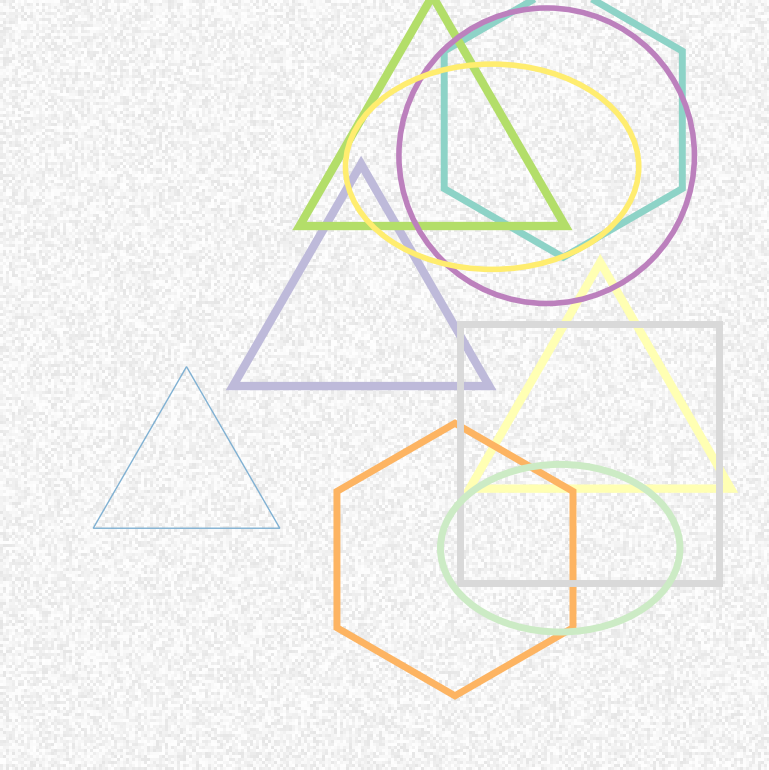[{"shape": "hexagon", "thickness": 2.5, "radius": 0.89, "center": [0.732, 0.844]}, {"shape": "triangle", "thickness": 3, "radius": 0.98, "center": [0.78, 0.463]}, {"shape": "triangle", "thickness": 3, "radius": 0.96, "center": [0.469, 0.595]}, {"shape": "triangle", "thickness": 0.5, "radius": 0.7, "center": [0.242, 0.384]}, {"shape": "hexagon", "thickness": 2.5, "radius": 0.88, "center": [0.591, 0.273]}, {"shape": "triangle", "thickness": 3, "radius": 1.0, "center": [0.562, 0.806]}, {"shape": "square", "thickness": 2.5, "radius": 0.84, "center": [0.765, 0.411]}, {"shape": "circle", "thickness": 2, "radius": 0.96, "center": [0.71, 0.798]}, {"shape": "oval", "thickness": 2.5, "radius": 0.78, "center": [0.728, 0.288]}, {"shape": "oval", "thickness": 2, "radius": 0.95, "center": [0.639, 0.783]}]